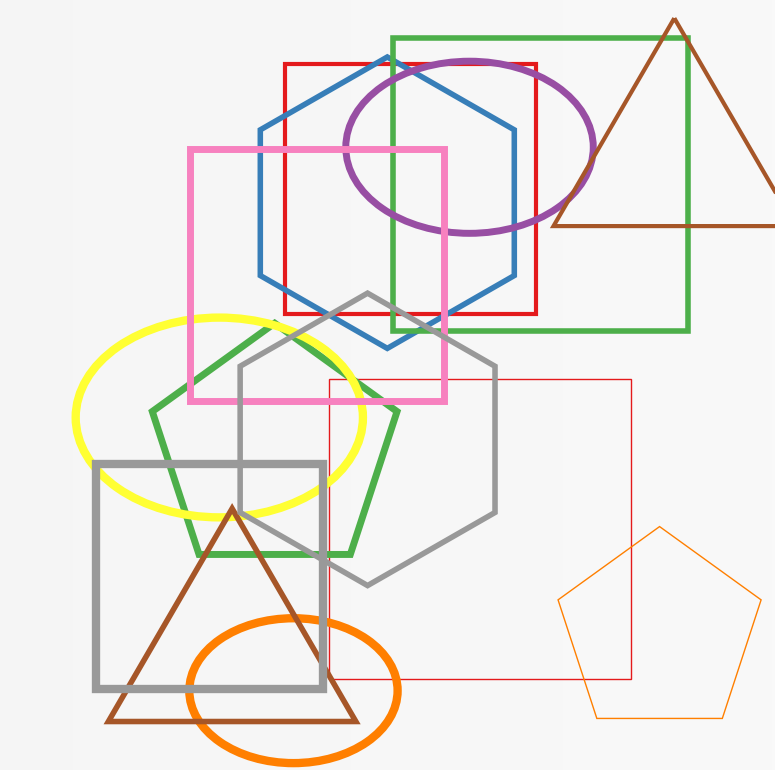[{"shape": "square", "thickness": 1.5, "radius": 0.81, "center": [0.53, 0.754]}, {"shape": "square", "thickness": 0.5, "radius": 0.97, "center": [0.619, 0.313]}, {"shape": "hexagon", "thickness": 2, "radius": 0.95, "center": [0.5, 0.737]}, {"shape": "pentagon", "thickness": 2.5, "radius": 0.83, "center": [0.354, 0.414]}, {"shape": "square", "thickness": 2, "radius": 0.95, "center": [0.698, 0.761]}, {"shape": "oval", "thickness": 2.5, "radius": 0.8, "center": [0.606, 0.809]}, {"shape": "oval", "thickness": 3, "radius": 0.67, "center": [0.379, 0.103]}, {"shape": "pentagon", "thickness": 0.5, "radius": 0.69, "center": [0.851, 0.178]}, {"shape": "oval", "thickness": 3, "radius": 0.93, "center": [0.283, 0.458]}, {"shape": "triangle", "thickness": 2, "radius": 0.92, "center": [0.3, 0.155]}, {"shape": "triangle", "thickness": 1.5, "radius": 0.9, "center": [0.87, 0.796]}, {"shape": "square", "thickness": 2.5, "radius": 0.82, "center": [0.409, 0.643]}, {"shape": "hexagon", "thickness": 2, "radius": 0.95, "center": [0.474, 0.429]}, {"shape": "square", "thickness": 3, "radius": 0.73, "center": [0.27, 0.252]}]